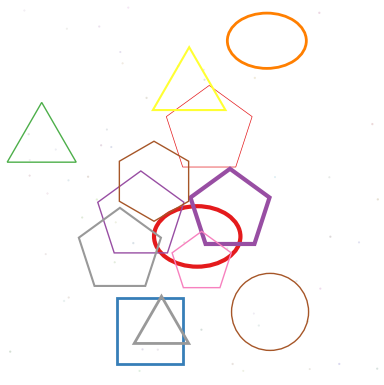[{"shape": "oval", "thickness": 3, "radius": 0.56, "center": [0.512, 0.386]}, {"shape": "pentagon", "thickness": 0.5, "radius": 0.59, "center": [0.543, 0.661]}, {"shape": "square", "thickness": 2, "radius": 0.43, "center": [0.389, 0.141]}, {"shape": "triangle", "thickness": 1, "radius": 0.52, "center": [0.108, 0.631]}, {"shape": "pentagon", "thickness": 3, "radius": 0.54, "center": [0.597, 0.454]}, {"shape": "pentagon", "thickness": 1, "radius": 0.59, "center": [0.366, 0.438]}, {"shape": "oval", "thickness": 2, "radius": 0.51, "center": [0.693, 0.894]}, {"shape": "triangle", "thickness": 1.5, "radius": 0.54, "center": [0.491, 0.769]}, {"shape": "hexagon", "thickness": 1, "radius": 0.52, "center": [0.4, 0.529]}, {"shape": "circle", "thickness": 1, "radius": 0.5, "center": [0.701, 0.19]}, {"shape": "pentagon", "thickness": 1, "radius": 0.4, "center": [0.524, 0.318]}, {"shape": "pentagon", "thickness": 1.5, "radius": 0.56, "center": [0.311, 0.348]}, {"shape": "triangle", "thickness": 2, "radius": 0.41, "center": [0.419, 0.149]}]